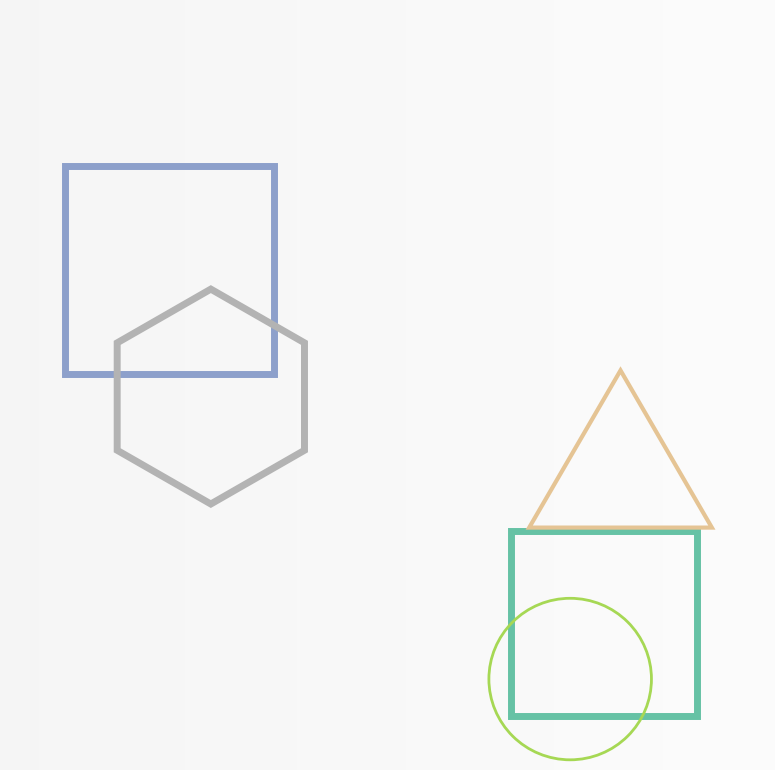[{"shape": "square", "thickness": 2.5, "radius": 0.6, "center": [0.779, 0.19]}, {"shape": "square", "thickness": 2.5, "radius": 0.68, "center": [0.219, 0.65]}, {"shape": "circle", "thickness": 1, "radius": 0.52, "center": [0.736, 0.118]}, {"shape": "triangle", "thickness": 1.5, "radius": 0.68, "center": [0.801, 0.383]}, {"shape": "hexagon", "thickness": 2.5, "radius": 0.7, "center": [0.272, 0.485]}]